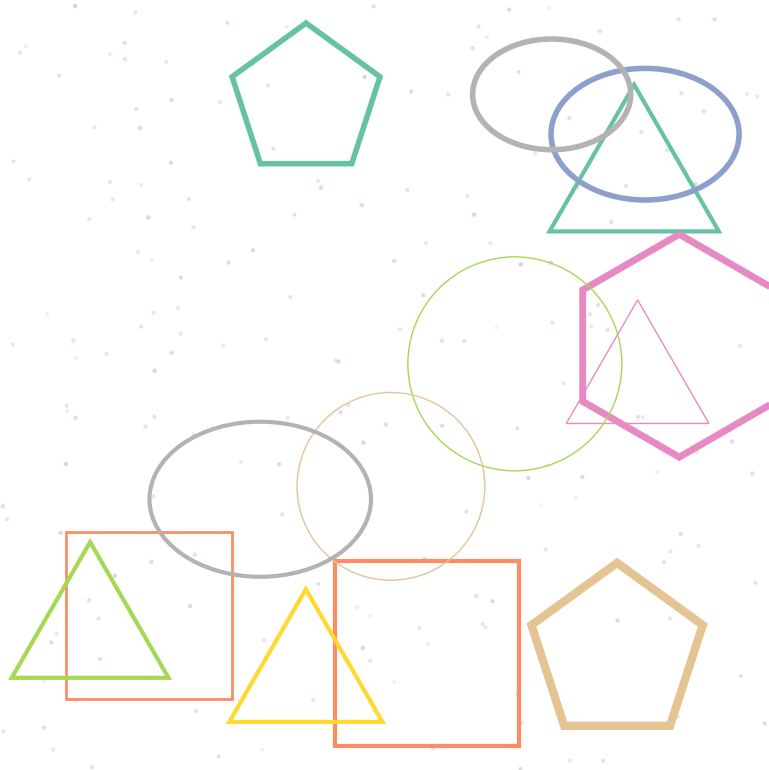[{"shape": "pentagon", "thickness": 2, "radius": 0.5, "center": [0.397, 0.869]}, {"shape": "triangle", "thickness": 1.5, "radius": 0.63, "center": [0.824, 0.763]}, {"shape": "square", "thickness": 1.5, "radius": 0.6, "center": [0.555, 0.151]}, {"shape": "square", "thickness": 1, "radius": 0.54, "center": [0.193, 0.201]}, {"shape": "oval", "thickness": 2, "radius": 0.61, "center": [0.838, 0.826]}, {"shape": "hexagon", "thickness": 2.5, "radius": 0.72, "center": [0.882, 0.551]}, {"shape": "triangle", "thickness": 0.5, "radius": 0.53, "center": [0.828, 0.504]}, {"shape": "triangle", "thickness": 1.5, "radius": 0.59, "center": [0.117, 0.179]}, {"shape": "circle", "thickness": 0.5, "radius": 0.69, "center": [0.669, 0.527]}, {"shape": "triangle", "thickness": 1.5, "radius": 0.57, "center": [0.397, 0.12]}, {"shape": "pentagon", "thickness": 3, "radius": 0.58, "center": [0.801, 0.152]}, {"shape": "circle", "thickness": 0.5, "radius": 0.61, "center": [0.508, 0.368]}, {"shape": "oval", "thickness": 1.5, "radius": 0.72, "center": [0.338, 0.352]}, {"shape": "oval", "thickness": 2, "radius": 0.51, "center": [0.716, 0.877]}]